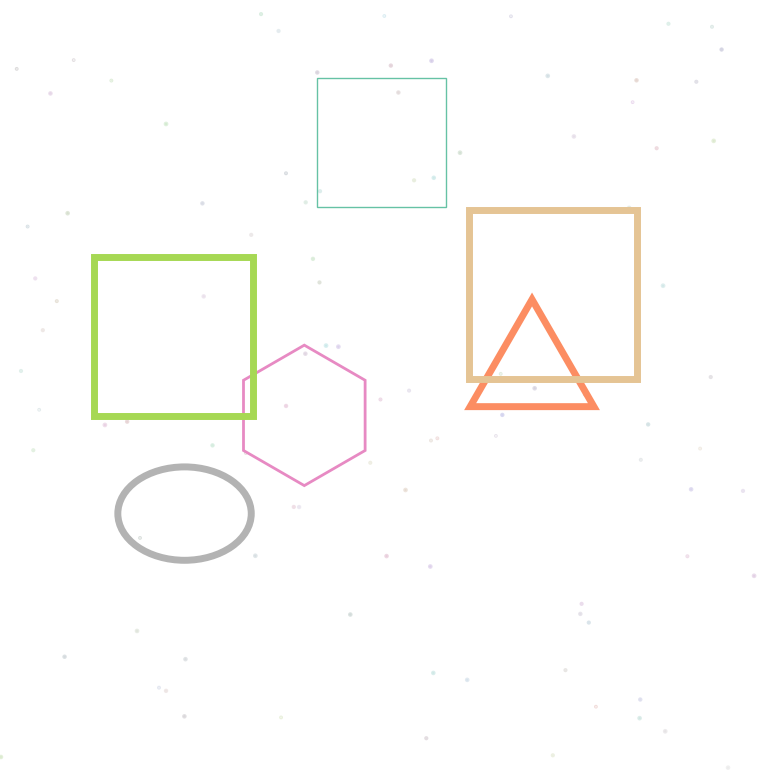[{"shape": "square", "thickness": 0.5, "radius": 0.42, "center": [0.496, 0.815]}, {"shape": "triangle", "thickness": 2.5, "radius": 0.46, "center": [0.691, 0.518]}, {"shape": "hexagon", "thickness": 1, "radius": 0.46, "center": [0.395, 0.461]}, {"shape": "square", "thickness": 2.5, "radius": 0.52, "center": [0.225, 0.563]}, {"shape": "square", "thickness": 2.5, "radius": 0.55, "center": [0.718, 0.617]}, {"shape": "oval", "thickness": 2.5, "radius": 0.43, "center": [0.24, 0.333]}]